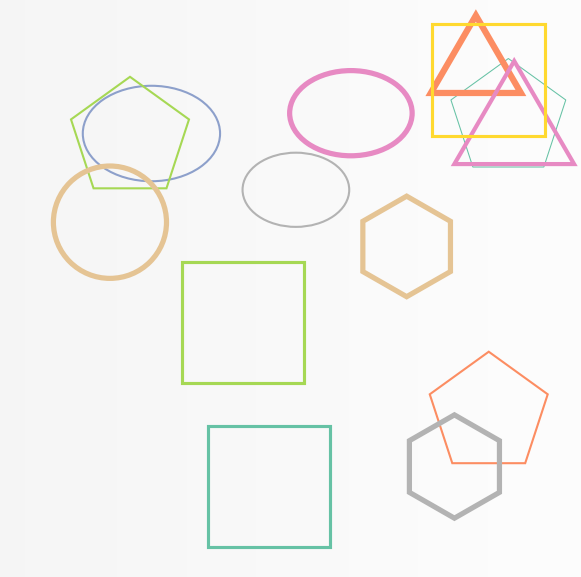[{"shape": "square", "thickness": 1.5, "radius": 0.53, "center": [0.463, 0.157]}, {"shape": "pentagon", "thickness": 0.5, "radius": 0.52, "center": [0.875, 0.794]}, {"shape": "pentagon", "thickness": 1, "radius": 0.53, "center": [0.841, 0.283]}, {"shape": "triangle", "thickness": 3, "radius": 0.45, "center": [0.819, 0.883]}, {"shape": "oval", "thickness": 1, "radius": 0.59, "center": [0.261, 0.768]}, {"shape": "triangle", "thickness": 2, "radius": 0.59, "center": [0.885, 0.775]}, {"shape": "oval", "thickness": 2.5, "radius": 0.53, "center": [0.604, 0.803]}, {"shape": "pentagon", "thickness": 1, "radius": 0.53, "center": [0.224, 0.759]}, {"shape": "square", "thickness": 1.5, "radius": 0.53, "center": [0.418, 0.441]}, {"shape": "square", "thickness": 1.5, "radius": 0.48, "center": [0.84, 0.861]}, {"shape": "circle", "thickness": 2.5, "radius": 0.49, "center": [0.189, 0.614]}, {"shape": "hexagon", "thickness": 2.5, "radius": 0.44, "center": [0.7, 0.572]}, {"shape": "oval", "thickness": 1, "radius": 0.46, "center": [0.509, 0.671]}, {"shape": "hexagon", "thickness": 2.5, "radius": 0.45, "center": [0.782, 0.191]}]